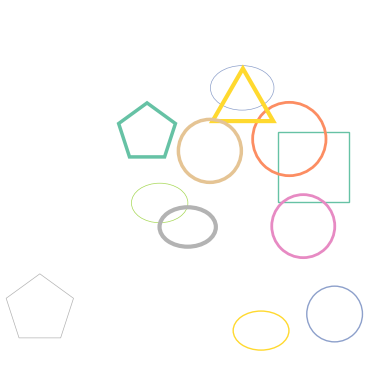[{"shape": "pentagon", "thickness": 2.5, "radius": 0.39, "center": [0.382, 0.655]}, {"shape": "square", "thickness": 1, "radius": 0.46, "center": [0.814, 0.565]}, {"shape": "circle", "thickness": 2, "radius": 0.48, "center": [0.751, 0.639]}, {"shape": "oval", "thickness": 0.5, "radius": 0.41, "center": [0.629, 0.772]}, {"shape": "circle", "thickness": 1, "radius": 0.36, "center": [0.869, 0.184]}, {"shape": "circle", "thickness": 2, "radius": 0.41, "center": [0.788, 0.413]}, {"shape": "oval", "thickness": 0.5, "radius": 0.37, "center": [0.415, 0.473]}, {"shape": "triangle", "thickness": 3, "radius": 0.46, "center": [0.631, 0.731]}, {"shape": "oval", "thickness": 1, "radius": 0.36, "center": [0.678, 0.141]}, {"shape": "circle", "thickness": 2.5, "radius": 0.41, "center": [0.545, 0.608]}, {"shape": "oval", "thickness": 3, "radius": 0.37, "center": [0.488, 0.41]}, {"shape": "pentagon", "thickness": 0.5, "radius": 0.46, "center": [0.103, 0.197]}]